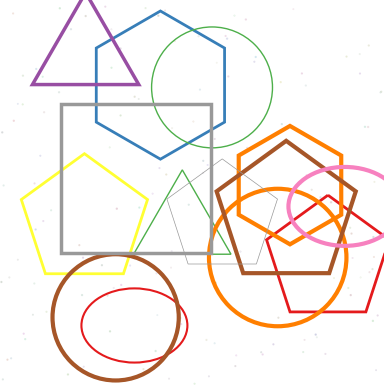[{"shape": "pentagon", "thickness": 2, "radius": 0.84, "center": [0.852, 0.325]}, {"shape": "oval", "thickness": 1.5, "radius": 0.69, "center": [0.349, 0.155]}, {"shape": "hexagon", "thickness": 2, "radius": 0.96, "center": [0.417, 0.779]}, {"shape": "circle", "thickness": 1, "radius": 0.79, "center": [0.551, 0.773]}, {"shape": "triangle", "thickness": 1, "radius": 0.73, "center": [0.474, 0.413]}, {"shape": "triangle", "thickness": 2.5, "radius": 0.8, "center": [0.222, 0.86]}, {"shape": "circle", "thickness": 3, "radius": 0.89, "center": [0.721, 0.331]}, {"shape": "hexagon", "thickness": 3, "radius": 0.77, "center": [0.753, 0.519]}, {"shape": "pentagon", "thickness": 2, "radius": 0.86, "center": [0.219, 0.428]}, {"shape": "circle", "thickness": 3, "radius": 0.82, "center": [0.3, 0.176]}, {"shape": "pentagon", "thickness": 3, "radius": 0.95, "center": [0.743, 0.444]}, {"shape": "oval", "thickness": 3, "radius": 0.73, "center": [0.896, 0.464]}, {"shape": "square", "thickness": 2.5, "radius": 0.97, "center": [0.353, 0.536]}, {"shape": "pentagon", "thickness": 0.5, "radius": 0.75, "center": [0.577, 0.436]}]